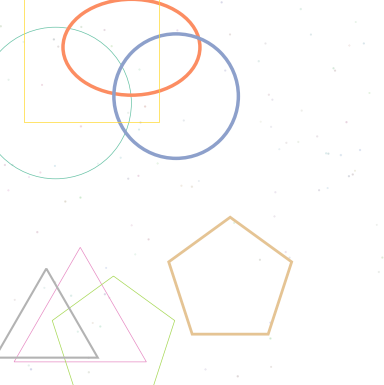[{"shape": "circle", "thickness": 0.5, "radius": 0.98, "center": [0.144, 0.732]}, {"shape": "oval", "thickness": 2.5, "radius": 0.89, "center": [0.341, 0.877]}, {"shape": "circle", "thickness": 2.5, "radius": 0.81, "center": [0.457, 0.75]}, {"shape": "triangle", "thickness": 0.5, "radius": 0.99, "center": [0.208, 0.159]}, {"shape": "pentagon", "thickness": 0.5, "radius": 0.84, "center": [0.295, 0.116]}, {"shape": "square", "thickness": 0.5, "radius": 0.87, "center": [0.237, 0.858]}, {"shape": "pentagon", "thickness": 2, "radius": 0.84, "center": [0.598, 0.268]}, {"shape": "triangle", "thickness": 1.5, "radius": 0.77, "center": [0.12, 0.148]}]